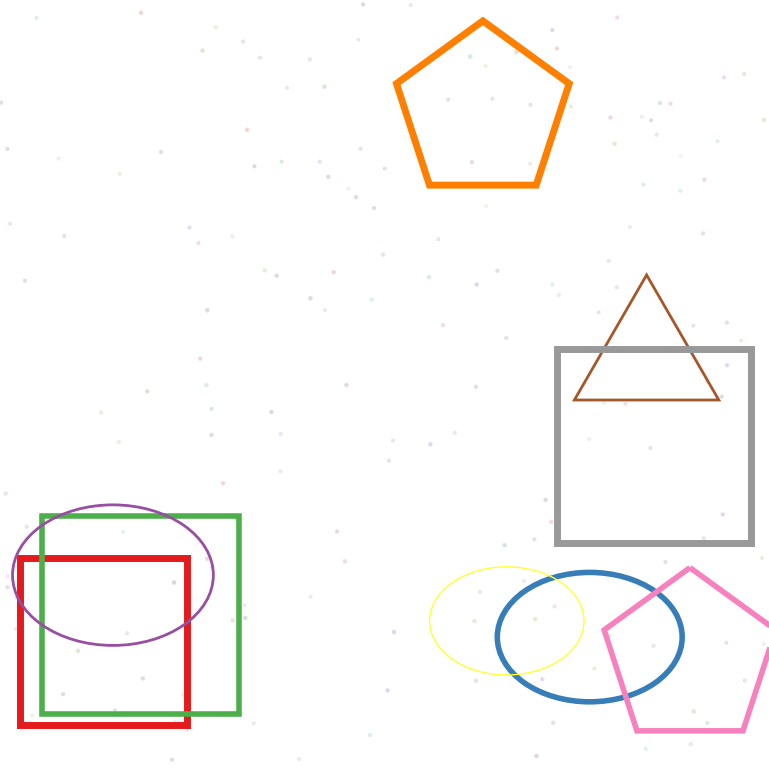[{"shape": "square", "thickness": 2.5, "radius": 0.54, "center": [0.134, 0.167]}, {"shape": "oval", "thickness": 2, "radius": 0.6, "center": [0.766, 0.173]}, {"shape": "square", "thickness": 2, "radius": 0.64, "center": [0.183, 0.201]}, {"shape": "oval", "thickness": 1, "radius": 0.65, "center": [0.147, 0.253]}, {"shape": "pentagon", "thickness": 2.5, "radius": 0.59, "center": [0.627, 0.855]}, {"shape": "oval", "thickness": 0.5, "radius": 0.5, "center": [0.658, 0.194]}, {"shape": "triangle", "thickness": 1, "radius": 0.54, "center": [0.84, 0.535]}, {"shape": "pentagon", "thickness": 2, "radius": 0.59, "center": [0.896, 0.146]}, {"shape": "square", "thickness": 2.5, "radius": 0.63, "center": [0.849, 0.421]}]